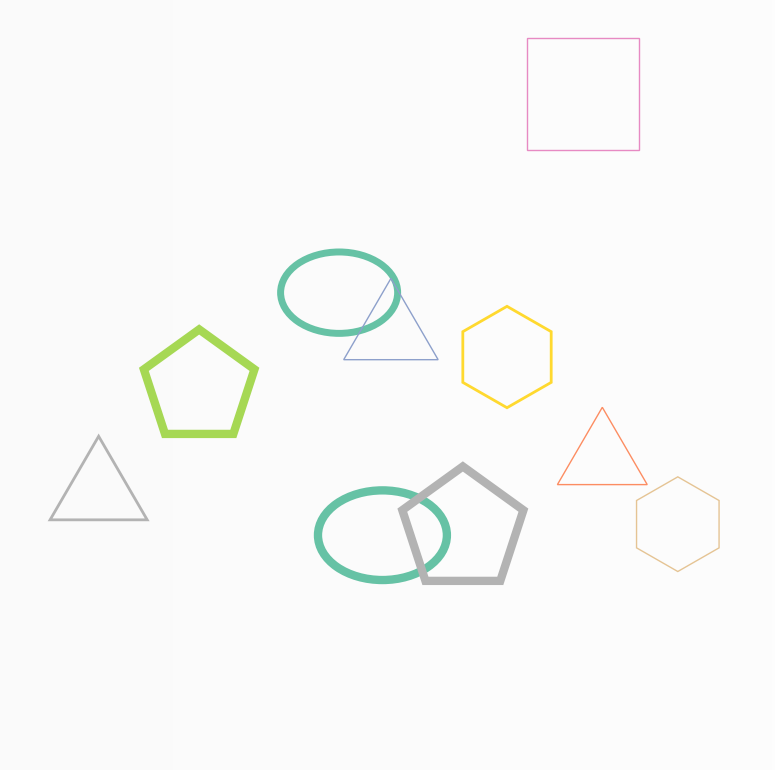[{"shape": "oval", "thickness": 3, "radius": 0.42, "center": [0.493, 0.305]}, {"shape": "oval", "thickness": 2.5, "radius": 0.38, "center": [0.438, 0.62]}, {"shape": "triangle", "thickness": 0.5, "radius": 0.33, "center": [0.777, 0.404]}, {"shape": "triangle", "thickness": 0.5, "radius": 0.35, "center": [0.504, 0.568]}, {"shape": "square", "thickness": 0.5, "radius": 0.36, "center": [0.753, 0.878]}, {"shape": "pentagon", "thickness": 3, "radius": 0.38, "center": [0.257, 0.497]}, {"shape": "hexagon", "thickness": 1, "radius": 0.33, "center": [0.654, 0.536]}, {"shape": "hexagon", "thickness": 0.5, "radius": 0.31, "center": [0.875, 0.319]}, {"shape": "pentagon", "thickness": 3, "radius": 0.41, "center": [0.597, 0.312]}, {"shape": "triangle", "thickness": 1, "radius": 0.36, "center": [0.127, 0.361]}]